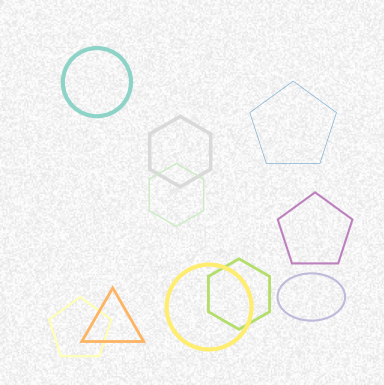[{"shape": "circle", "thickness": 3, "radius": 0.44, "center": [0.252, 0.787]}, {"shape": "pentagon", "thickness": 1.5, "radius": 0.42, "center": [0.208, 0.144]}, {"shape": "oval", "thickness": 1.5, "radius": 0.44, "center": [0.809, 0.229]}, {"shape": "pentagon", "thickness": 0.5, "radius": 0.59, "center": [0.761, 0.671]}, {"shape": "triangle", "thickness": 2, "radius": 0.46, "center": [0.293, 0.159]}, {"shape": "hexagon", "thickness": 2, "radius": 0.46, "center": [0.621, 0.236]}, {"shape": "hexagon", "thickness": 2.5, "radius": 0.46, "center": [0.468, 0.606]}, {"shape": "pentagon", "thickness": 1.5, "radius": 0.51, "center": [0.818, 0.398]}, {"shape": "hexagon", "thickness": 1, "radius": 0.41, "center": [0.458, 0.494]}, {"shape": "circle", "thickness": 3, "radius": 0.55, "center": [0.543, 0.203]}]